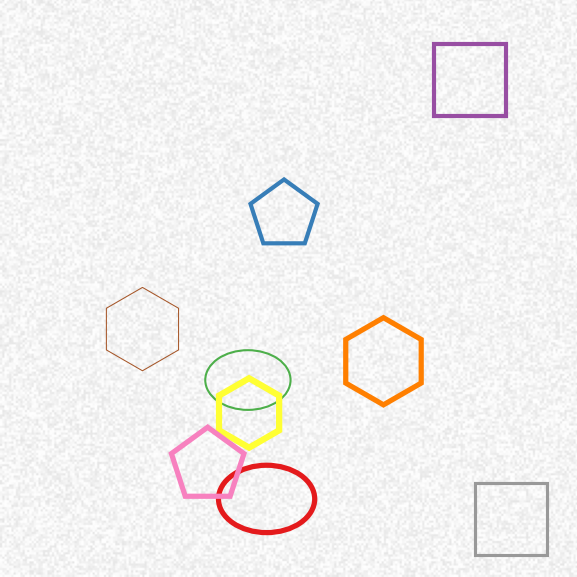[{"shape": "oval", "thickness": 2.5, "radius": 0.42, "center": [0.462, 0.135]}, {"shape": "pentagon", "thickness": 2, "radius": 0.31, "center": [0.492, 0.627]}, {"shape": "oval", "thickness": 1, "radius": 0.37, "center": [0.429, 0.341]}, {"shape": "square", "thickness": 2, "radius": 0.31, "center": [0.814, 0.86]}, {"shape": "hexagon", "thickness": 2.5, "radius": 0.38, "center": [0.664, 0.374]}, {"shape": "hexagon", "thickness": 3, "radius": 0.3, "center": [0.431, 0.284]}, {"shape": "hexagon", "thickness": 0.5, "radius": 0.36, "center": [0.247, 0.429]}, {"shape": "pentagon", "thickness": 2.5, "radius": 0.33, "center": [0.36, 0.193]}, {"shape": "square", "thickness": 1.5, "radius": 0.31, "center": [0.884, 0.1]}]